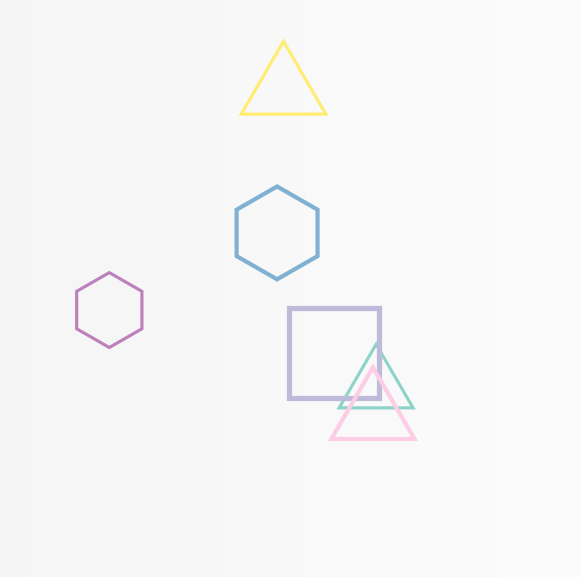[{"shape": "triangle", "thickness": 1.5, "radius": 0.37, "center": [0.647, 0.33]}, {"shape": "square", "thickness": 2.5, "radius": 0.39, "center": [0.575, 0.388]}, {"shape": "hexagon", "thickness": 2, "radius": 0.4, "center": [0.477, 0.596]}, {"shape": "triangle", "thickness": 2, "radius": 0.41, "center": [0.642, 0.28]}, {"shape": "hexagon", "thickness": 1.5, "radius": 0.32, "center": [0.188, 0.462]}, {"shape": "triangle", "thickness": 1.5, "radius": 0.42, "center": [0.488, 0.844]}]